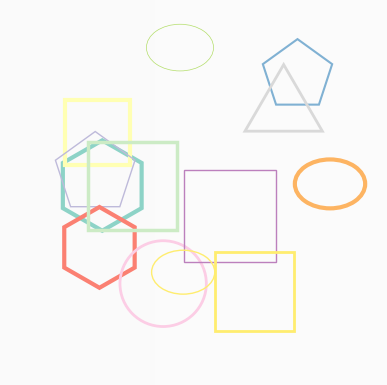[{"shape": "hexagon", "thickness": 3, "radius": 0.59, "center": [0.264, 0.518]}, {"shape": "square", "thickness": 3, "radius": 0.42, "center": [0.252, 0.655]}, {"shape": "pentagon", "thickness": 1, "radius": 0.54, "center": [0.246, 0.55]}, {"shape": "hexagon", "thickness": 3, "radius": 0.52, "center": [0.257, 0.357]}, {"shape": "pentagon", "thickness": 1.5, "radius": 0.47, "center": [0.768, 0.804]}, {"shape": "oval", "thickness": 3, "radius": 0.45, "center": [0.852, 0.522]}, {"shape": "oval", "thickness": 0.5, "radius": 0.43, "center": [0.464, 0.876]}, {"shape": "circle", "thickness": 2, "radius": 0.56, "center": [0.421, 0.263]}, {"shape": "triangle", "thickness": 2, "radius": 0.58, "center": [0.732, 0.717]}, {"shape": "square", "thickness": 1, "radius": 0.6, "center": [0.594, 0.438]}, {"shape": "square", "thickness": 2.5, "radius": 0.58, "center": [0.342, 0.517]}, {"shape": "square", "thickness": 2, "radius": 0.51, "center": [0.657, 0.244]}, {"shape": "oval", "thickness": 1, "radius": 0.41, "center": [0.473, 0.293]}]